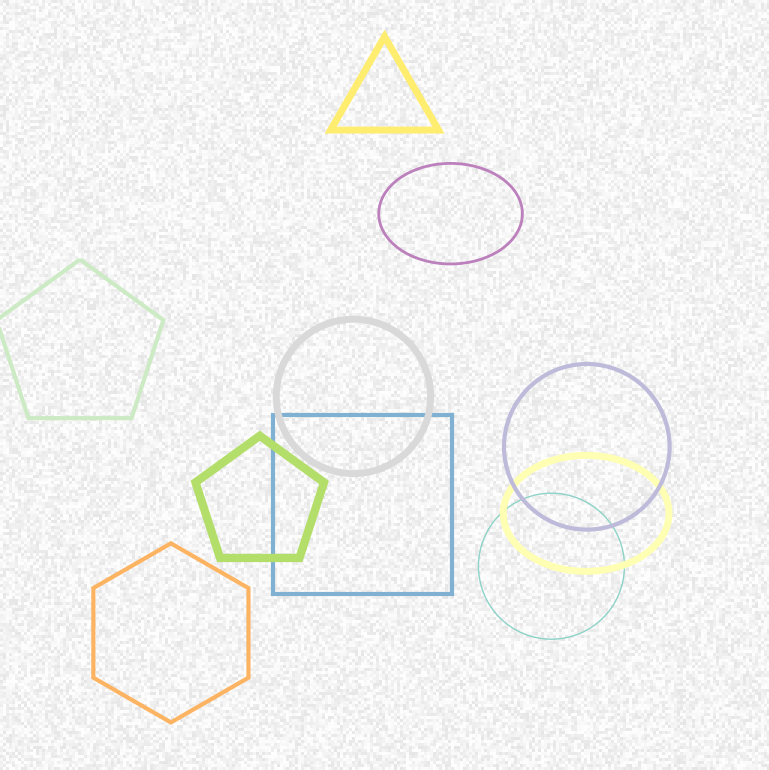[{"shape": "circle", "thickness": 0.5, "radius": 0.47, "center": [0.716, 0.265]}, {"shape": "oval", "thickness": 2.5, "radius": 0.54, "center": [0.761, 0.333]}, {"shape": "circle", "thickness": 1.5, "radius": 0.54, "center": [0.762, 0.42]}, {"shape": "square", "thickness": 1.5, "radius": 0.58, "center": [0.471, 0.345]}, {"shape": "hexagon", "thickness": 1.5, "radius": 0.58, "center": [0.222, 0.178]}, {"shape": "pentagon", "thickness": 3, "radius": 0.44, "center": [0.337, 0.346]}, {"shape": "circle", "thickness": 2.5, "radius": 0.5, "center": [0.459, 0.485]}, {"shape": "oval", "thickness": 1, "radius": 0.47, "center": [0.585, 0.722]}, {"shape": "pentagon", "thickness": 1.5, "radius": 0.57, "center": [0.104, 0.549]}, {"shape": "triangle", "thickness": 2.5, "radius": 0.4, "center": [0.499, 0.872]}]